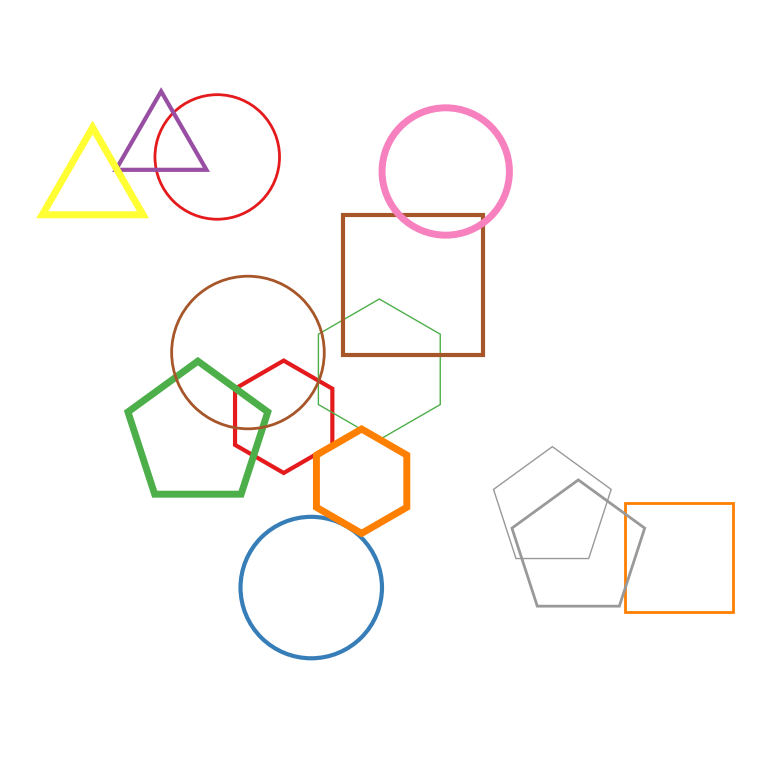[{"shape": "circle", "thickness": 1, "radius": 0.4, "center": [0.282, 0.796]}, {"shape": "hexagon", "thickness": 1.5, "radius": 0.36, "center": [0.368, 0.459]}, {"shape": "circle", "thickness": 1.5, "radius": 0.46, "center": [0.404, 0.237]}, {"shape": "hexagon", "thickness": 0.5, "radius": 0.46, "center": [0.493, 0.52]}, {"shape": "pentagon", "thickness": 2.5, "radius": 0.48, "center": [0.257, 0.435]}, {"shape": "triangle", "thickness": 1.5, "radius": 0.34, "center": [0.209, 0.813]}, {"shape": "square", "thickness": 1, "radius": 0.35, "center": [0.882, 0.276]}, {"shape": "hexagon", "thickness": 2.5, "radius": 0.34, "center": [0.47, 0.375]}, {"shape": "triangle", "thickness": 2.5, "radius": 0.38, "center": [0.12, 0.759]}, {"shape": "circle", "thickness": 1, "radius": 0.5, "center": [0.322, 0.542]}, {"shape": "square", "thickness": 1.5, "radius": 0.46, "center": [0.536, 0.63]}, {"shape": "circle", "thickness": 2.5, "radius": 0.41, "center": [0.579, 0.777]}, {"shape": "pentagon", "thickness": 0.5, "radius": 0.4, "center": [0.717, 0.34]}, {"shape": "pentagon", "thickness": 1, "radius": 0.45, "center": [0.751, 0.286]}]